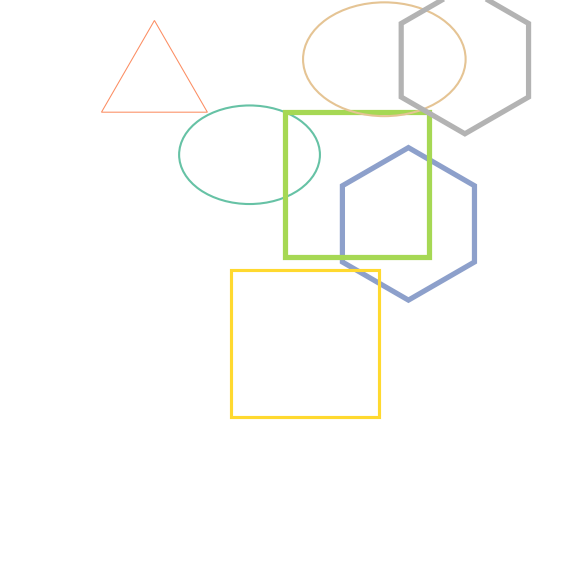[{"shape": "oval", "thickness": 1, "radius": 0.61, "center": [0.432, 0.731]}, {"shape": "triangle", "thickness": 0.5, "radius": 0.53, "center": [0.267, 0.858]}, {"shape": "hexagon", "thickness": 2.5, "radius": 0.66, "center": [0.707, 0.611]}, {"shape": "square", "thickness": 2.5, "radius": 0.62, "center": [0.618, 0.68]}, {"shape": "square", "thickness": 1.5, "radius": 0.64, "center": [0.528, 0.404]}, {"shape": "oval", "thickness": 1, "radius": 0.7, "center": [0.666, 0.897]}, {"shape": "hexagon", "thickness": 2.5, "radius": 0.64, "center": [0.805, 0.895]}]